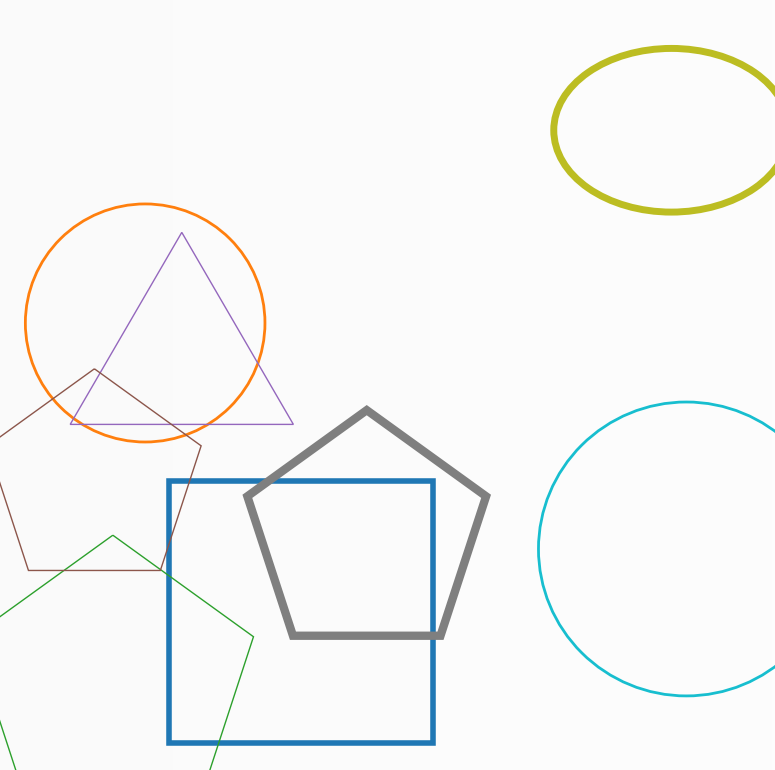[{"shape": "square", "thickness": 2, "radius": 0.85, "center": [0.388, 0.205]}, {"shape": "circle", "thickness": 1, "radius": 0.77, "center": [0.187, 0.581]}, {"shape": "pentagon", "thickness": 0.5, "radius": 0.95, "center": [0.146, 0.114]}, {"shape": "triangle", "thickness": 0.5, "radius": 0.83, "center": [0.235, 0.532]}, {"shape": "pentagon", "thickness": 0.5, "radius": 0.72, "center": [0.122, 0.376]}, {"shape": "pentagon", "thickness": 3, "radius": 0.81, "center": [0.473, 0.305]}, {"shape": "oval", "thickness": 2.5, "radius": 0.76, "center": [0.866, 0.831]}, {"shape": "circle", "thickness": 1, "radius": 0.95, "center": [0.886, 0.287]}]